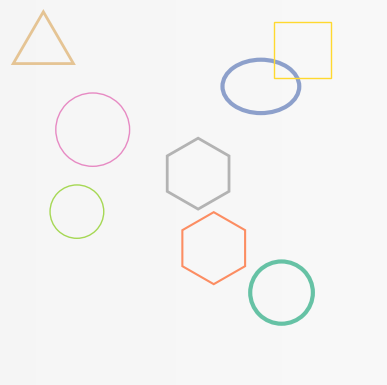[{"shape": "circle", "thickness": 3, "radius": 0.4, "center": [0.727, 0.24]}, {"shape": "hexagon", "thickness": 1.5, "radius": 0.47, "center": [0.552, 0.355]}, {"shape": "oval", "thickness": 3, "radius": 0.5, "center": [0.673, 0.776]}, {"shape": "circle", "thickness": 1, "radius": 0.48, "center": [0.239, 0.663]}, {"shape": "circle", "thickness": 1, "radius": 0.35, "center": [0.198, 0.45]}, {"shape": "square", "thickness": 1, "radius": 0.37, "center": [0.782, 0.87]}, {"shape": "triangle", "thickness": 2, "radius": 0.45, "center": [0.112, 0.88]}, {"shape": "hexagon", "thickness": 2, "radius": 0.46, "center": [0.511, 0.549]}]